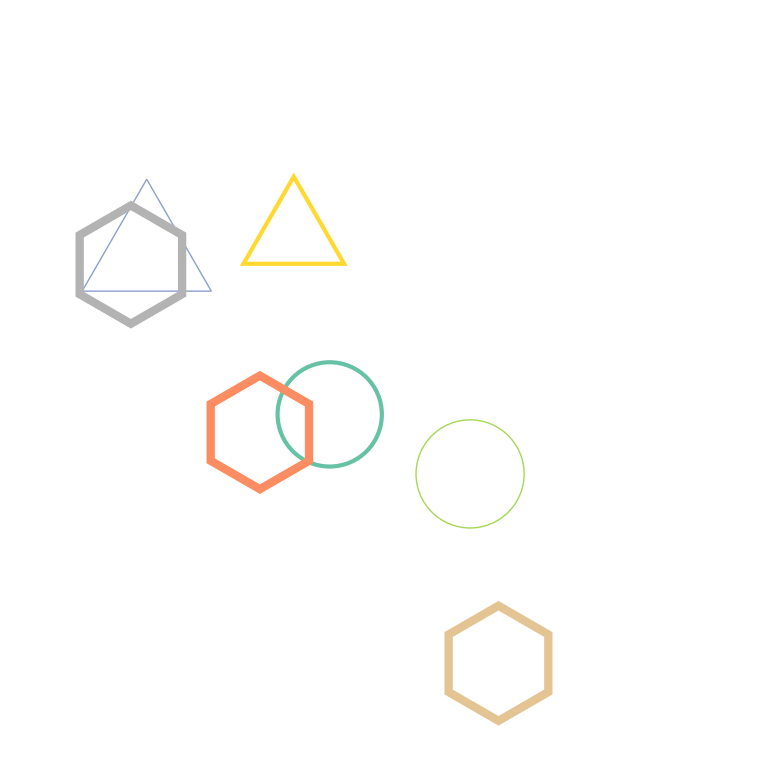[{"shape": "circle", "thickness": 1.5, "radius": 0.34, "center": [0.428, 0.462]}, {"shape": "hexagon", "thickness": 3, "radius": 0.37, "center": [0.337, 0.438]}, {"shape": "triangle", "thickness": 0.5, "radius": 0.48, "center": [0.191, 0.67]}, {"shape": "circle", "thickness": 0.5, "radius": 0.35, "center": [0.611, 0.385]}, {"shape": "triangle", "thickness": 1.5, "radius": 0.38, "center": [0.382, 0.695]}, {"shape": "hexagon", "thickness": 3, "radius": 0.37, "center": [0.647, 0.139]}, {"shape": "hexagon", "thickness": 3, "radius": 0.38, "center": [0.17, 0.656]}]